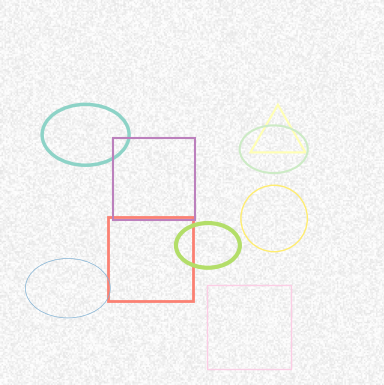[{"shape": "oval", "thickness": 2.5, "radius": 0.56, "center": [0.222, 0.65]}, {"shape": "triangle", "thickness": 1.5, "radius": 0.41, "center": [0.722, 0.645]}, {"shape": "square", "thickness": 2, "radius": 0.55, "center": [0.391, 0.327]}, {"shape": "oval", "thickness": 0.5, "radius": 0.55, "center": [0.176, 0.251]}, {"shape": "oval", "thickness": 3, "radius": 0.42, "center": [0.54, 0.363]}, {"shape": "square", "thickness": 1, "radius": 0.54, "center": [0.646, 0.151]}, {"shape": "square", "thickness": 1.5, "radius": 0.53, "center": [0.4, 0.535]}, {"shape": "oval", "thickness": 1.5, "radius": 0.44, "center": [0.711, 0.612]}, {"shape": "circle", "thickness": 1, "radius": 0.43, "center": [0.712, 0.433]}]